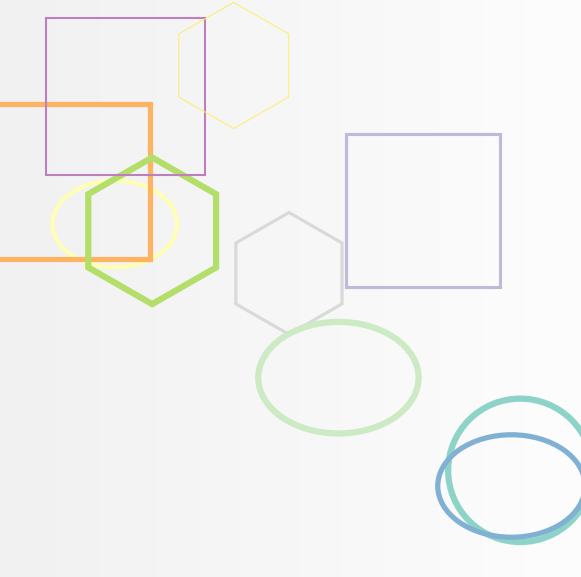[{"shape": "circle", "thickness": 3, "radius": 0.62, "center": [0.895, 0.185]}, {"shape": "oval", "thickness": 2, "radius": 0.54, "center": [0.197, 0.611]}, {"shape": "square", "thickness": 1.5, "radius": 0.66, "center": [0.728, 0.635]}, {"shape": "oval", "thickness": 2.5, "radius": 0.63, "center": [0.88, 0.158]}, {"shape": "square", "thickness": 2.5, "radius": 0.67, "center": [0.124, 0.685]}, {"shape": "hexagon", "thickness": 3, "radius": 0.63, "center": [0.262, 0.599]}, {"shape": "hexagon", "thickness": 1.5, "radius": 0.53, "center": [0.497, 0.526]}, {"shape": "square", "thickness": 1, "radius": 0.68, "center": [0.215, 0.832]}, {"shape": "oval", "thickness": 3, "radius": 0.69, "center": [0.582, 0.345]}, {"shape": "hexagon", "thickness": 0.5, "radius": 0.55, "center": [0.402, 0.886]}]